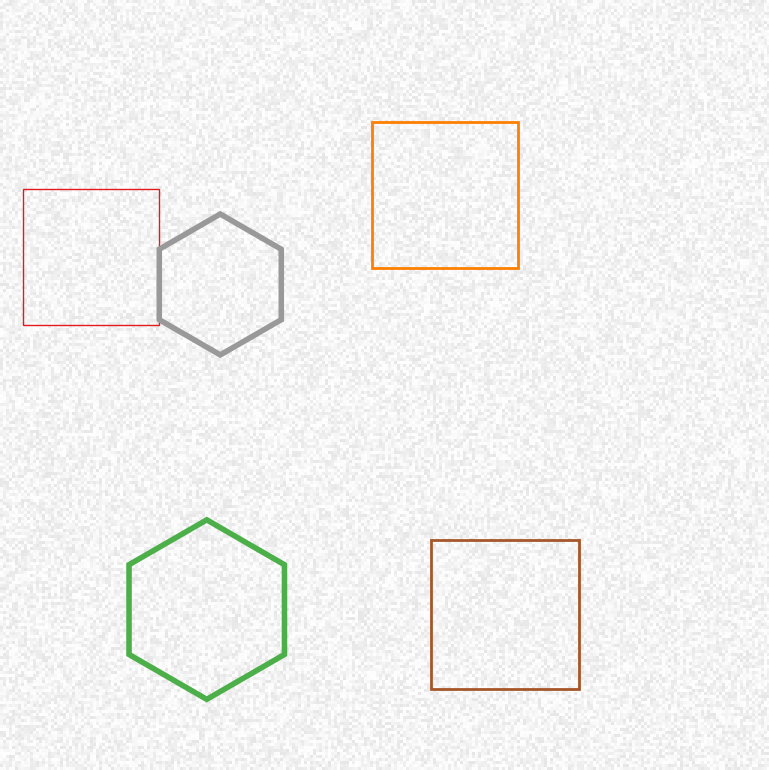[{"shape": "square", "thickness": 0.5, "radius": 0.44, "center": [0.118, 0.666]}, {"shape": "hexagon", "thickness": 2, "radius": 0.58, "center": [0.268, 0.208]}, {"shape": "square", "thickness": 1, "radius": 0.47, "center": [0.578, 0.747]}, {"shape": "square", "thickness": 1, "radius": 0.48, "center": [0.656, 0.202]}, {"shape": "hexagon", "thickness": 2, "radius": 0.46, "center": [0.286, 0.631]}]